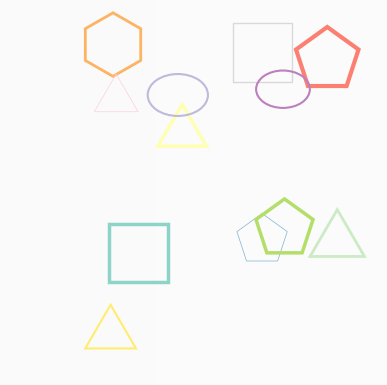[{"shape": "square", "thickness": 2.5, "radius": 0.38, "center": [0.358, 0.343]}, {"shape": "triangle", "thickness": 2.5, "radius": 0.36, "center": [0.47, 0.656]}, {"shape": "oval", "thickness": 1.5, "radius": 0.39, "center": [0.459, 0.753]}, {"shape": "pentagon", "thickness": 3, "radius": 0.42, "center": [0.845, 0.845]}, {"shape": "pentagon", "thickness": 0.5, "radius": 0.34, "center": [0.676, 0.377]}, {"shape": "hexagon", "thickness": 2, "radius": 0.41, "center": [0.292, 0.884]}, {"shape": "pentagon", "thickness": 2.5, "radius": 0.39, "center": [0.734, 0.406]}, {"shape": "triangle", "thickness": 0.5, "radius": 0.33, "center": [0.3, 0.742]}, {"shape": "square", "thickness": 1, "radius": 0.38, "center": [0.677, 0.865]}, {"shape": "oval", "thickness": 1.5, "radius": 0.35, "center": [0.73, 0.768]}, {"shape": "triangle", "thickness": 2, "radius": 0.41, "center": [0.87, 0.374]}, {"shape": "triangle", "thickness": 1.5, "radius": 0.38, "center": [0.285, 0.133]}]